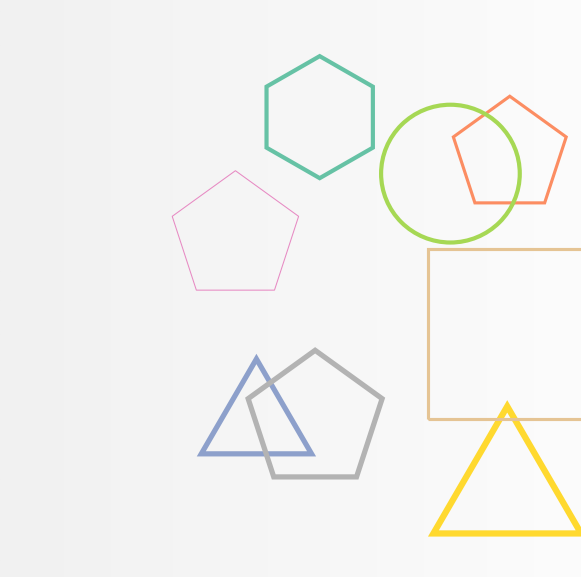[{"shape": "hexagon", "thickness": 2, "radius": 0.53, "center": [0.55, 0.796]}, {"shape": "pentagon", "thickness": 1.5, "radius": 0.51, "center": [0.877, 0.73]}, {"shape": "triangle", "thickness": 2.5, "radius": 0.55, "center": [0.441, 0.268]}, {"shape": "pentagon", "thickness": 0.5, "radius": 0.57, "center": [0.405, 0.589]}, {"shape": "circle", "thickness": 2, "radius": 0.6, "center": [0.775, 0.698]}, {"shape": "triangle", "thickness": 3, "radius": 0.73, "center": [0.873, 0.149]}, {"shape": "square", "thickness": 1.5, "radius": 0.74, "center": [0.883, 0.42]}, {"shape": "pentagon", "thickness": 2.5, "radius": 0.61, "center": [0.542, 0.271]}]